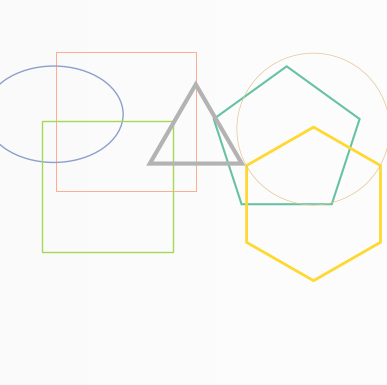[{"shape": "pentagon", "thickness": 1.5, "radius": 0.99, "center": [0.74, 0.63]}, {"shape": "square", "thickness": 0.5, "radius": 0.9, "center": [0.326, 0.683]}, {"shape": "oval", "thickness": 1, "radius": 0.89, "center": [0.139, 0.703]}, {"shape": "square", "thickness": 1, "radius": 0.85, "center": [0.277, 0.516]}, {"shape": "hexagon", "thickness": 2, "radius": 1.0, "center": [0.809, 0.47]}, {"shape": "circle", "thickness": 0.5, "radius": 0.99, "center": [0.808, 0.665]}, {"shape": "triangle", "thickness": 3, "radius": 0.69, "center": [0.505, 0.644]}]